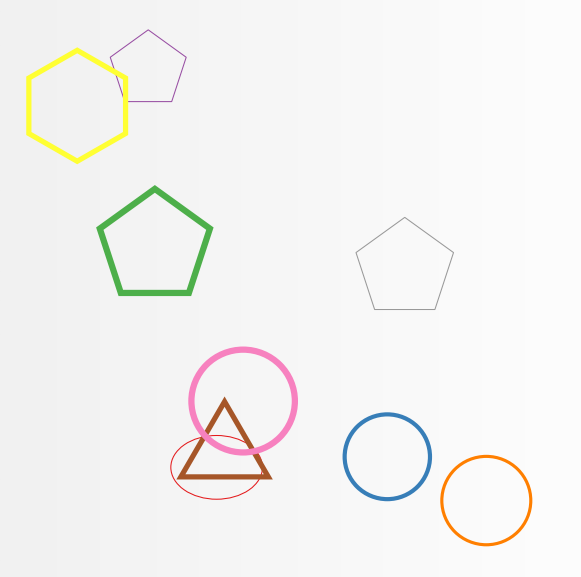[{"shape": "oval", "thickness": 0.5, "radius": 0.39, "center": [0.373, 0.19]}, {"shape": "circle", "thickness": 2, "radius": 0.37, "center": [0.666, 0.208]}, {"shape": "pentagon", "thickness": 3, "radius": 0.5, "center": [0.266, 0.572]}, {"shape": "pentagon", "thickness": 0.5, "radius": 0.34, "center": [0.255, 0.879]}, {"shape": "circle", "thickness": 1.5, "radius": 0.38, "center": [0.837, 0.132]}, {"shape": "hexagon", "thickness": 2.5, "radius": 0.48, "center": [0.133, 0.816]}, {"shape": "triangle", "thickness": 2.5, "radius": 0.43, "center": [0.386, 0.217]}, {"shape": "circle", "thickness": 3, "radius": 0.45, "center": [0.418, 0.305]}, {"shape": "pentagon", "thickness": 0.5, "radius": 0.44, "center": [0.696, 0.535]}]